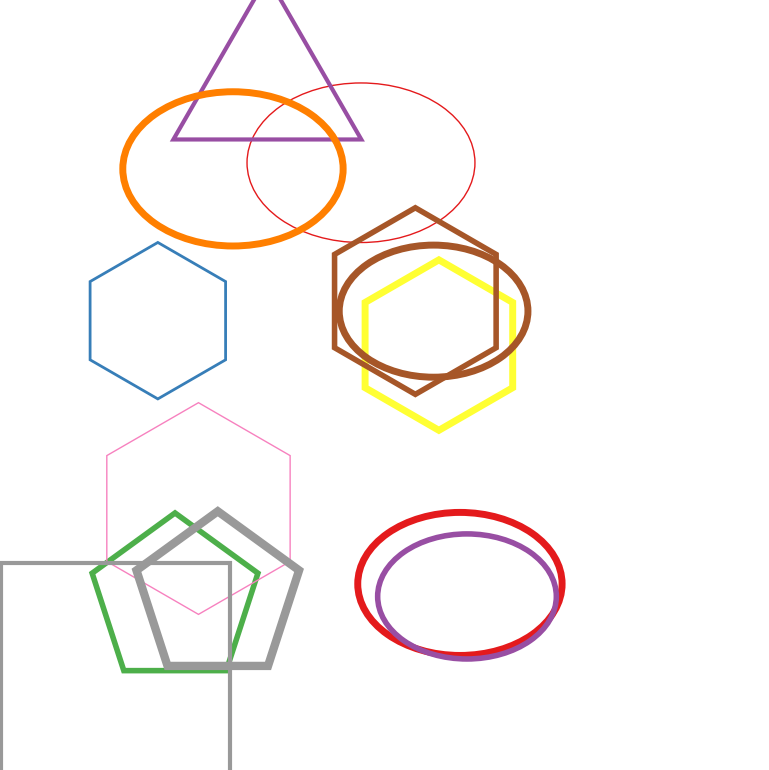[{"shape": "oval", "thickness": 2.5, "radius": 0.66, "center": [0.597, 0.242]}, {"shape": "oval", "thickness": 0.5, "radius": 0.74, "center": [0.469, 0.789]}, {"shape": "hexagon", "thickness": 1, "radius": 0.51, "center": [0.205, 0.584]}, {"shape": "pentagon", "thickness": 2, "radius": 0.57, "center": [0.227, 0.221]}, {"shape": "oval", "thickness": 2, "radius": 0.58, "center": [0.606, 0.225]}, {"shape": "triangle", "thickness": 1.5, "radius": 0.7, "center": [0.347, 0.889]}, {"shape": "oval", "thickness": 2.5, "radius": 0.72, "center": [0.303, 0.781]}, {"shape": "hexagon", "thickness": 2.5, "radius": 0.55, "center": [0.57, 0.552]}, {"shape": "hexagon", "thickness": 2, "radius": 0.61, "center": [0.539, 0.609]}, {"shape": "oval", "thickness": 2.5, "radius": 0.61, "center": [0.563, 0.596]}, {"shape": "hexagon", "thickness": 0.5, "radius": 0.69, "center": [0.258, 0.34]}, {"shape": "pentagon", "thickness": 3, "radius": 0.56, "center": [0.283, 0.225]}, {"shape": "square", "thickness": 1.5, "radius": 0.74, "center": [0.151, 0.12]}]